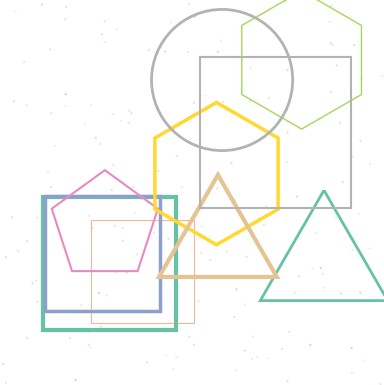[{"shape": "square", "thickness": 3, "radius": 0.87, "center": [0.284, 0.316]}, {"shape": "triangle", "thickness": 2, "radius": 0.96, "center": [0.841, 0.315]}, {"shape": "square", "thickness": 0.5, "radius": 0.67, "center": [0.371, 0.294]}, {"shape": "square", "thickness": 2.5, "radius": 0.75, "center": [0.267, 0.341]}, {"shape": "pentagon", "thickness": 1.5, "radius": 0.72, "center": [0.272, 0.413]}, {"shape": "hexagon", "thickness": 1, "radius": 0.9, "center": [0.783, 0.844]}, {"shape": "hexagon", "thickness": 2.5, "radius": 0.92, "center": [0.562, 0.549]}, {"shape": "triangle", "thickness": 3, "radius": 0.88, "center": [0.566, 0.369]}, {"shape": "circle", "thickness": 2, "radius": 0.92, "center": [0.577, 0.792]}, {"shape": "square", "thickness": 1.5, "radius": 0.98, "center": [0.715, 0.656]}]